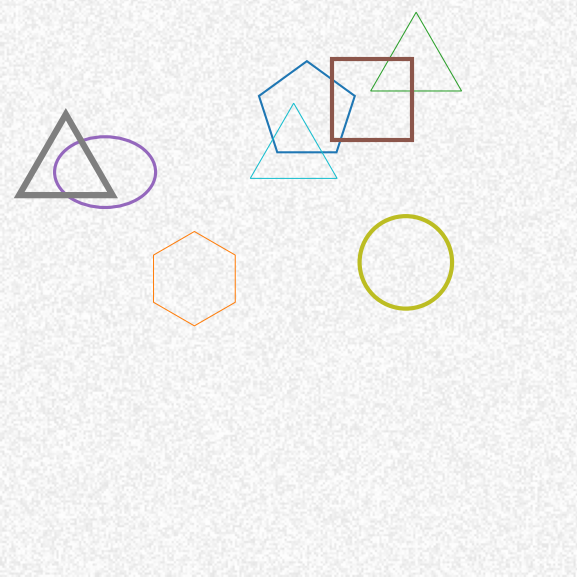[{"shape": "pentagon", "thickness": 1, "radius": 0.44, "center": [0.531, 0.806]}, {"shape": "hexagon", "thickness": 0.5, "radius": 0.41, "center": [0.337, 0.517]}, {"shape": "triangle", "thickness": 0.5, "radius": 0.45, "center": [0.721, 0.887]}, {"shape": "oval", "thickness": 1.5, "radius": 0.44, "center": [0.182, 0.701]}, {"shape": "square", "thickness": 2, "radius": 0.35, "center": [0.644, 0.827]}, {"shape": "triangle", "thickness": 3, "radius": 0.47, "center": [0.114, 0.708]}, {"shape": "circle", "thickness": 2, "radius": 0.4, "center": [0.703, 0.545]}, {"shape": "triangle", "thickness": 0.5, "radius": 0.43, "center": [0.509, 0.734]}]